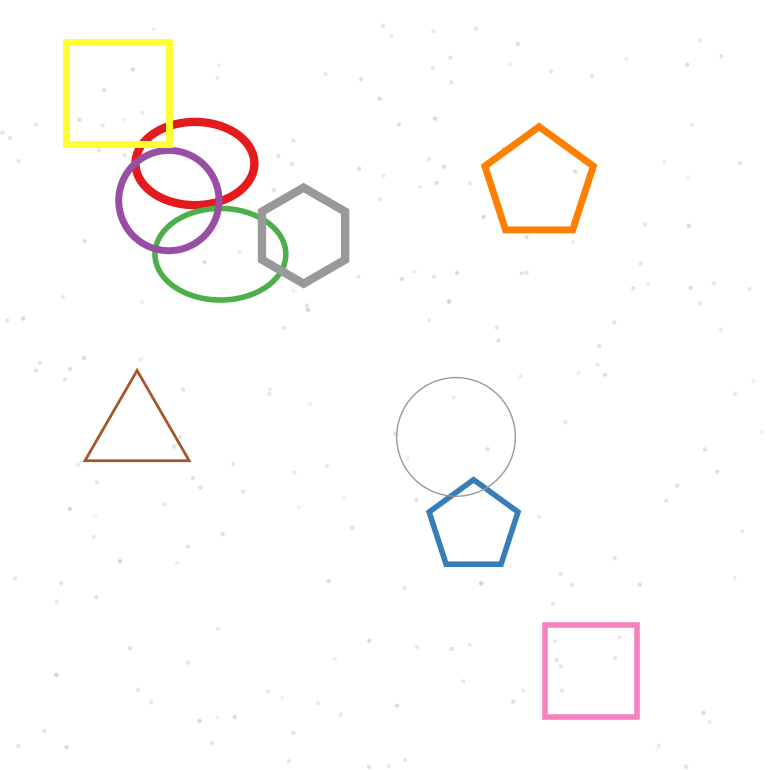[{"shape": "oval", "thickness": 3, "radius": 0.39, "center": [0.253, 0.788]}, {"shape": "pentagon", "thickness": 2, "radius": 0.3, "center": [0.615, 0.316]}, {"shape": "oval", "thickness": 2, "radius": 0.42, "center": [0.286, 0.67]}, {"shape": "circle", "thickness": 2.5, "radius": 0.33, "center": [0.219, 0.74]}, {"shape": "pentagon", "thickness": 2.5, "radius": 0.37, "center": [0.7, 0.761]}, {"shape": "square", "thickness": 2.5, "radius": 0.33, "center": [0.153, 0.879]}, {"shape": "triangle", "thickness": 1, "radius": 0.39, "center": [0.178, 0.441]}, {"shape": "square", "thickness": 2, "radius": 0.3, "center": [0.768, 0.128]}, {"shape": "circle", "thickness": 0.5, "radius": 0.39, "center": [0.592, 0.433]}, {"shape": "hexagon", "thickness": 3, "radius": 0.31, "center": [0.394, 0.694]}]